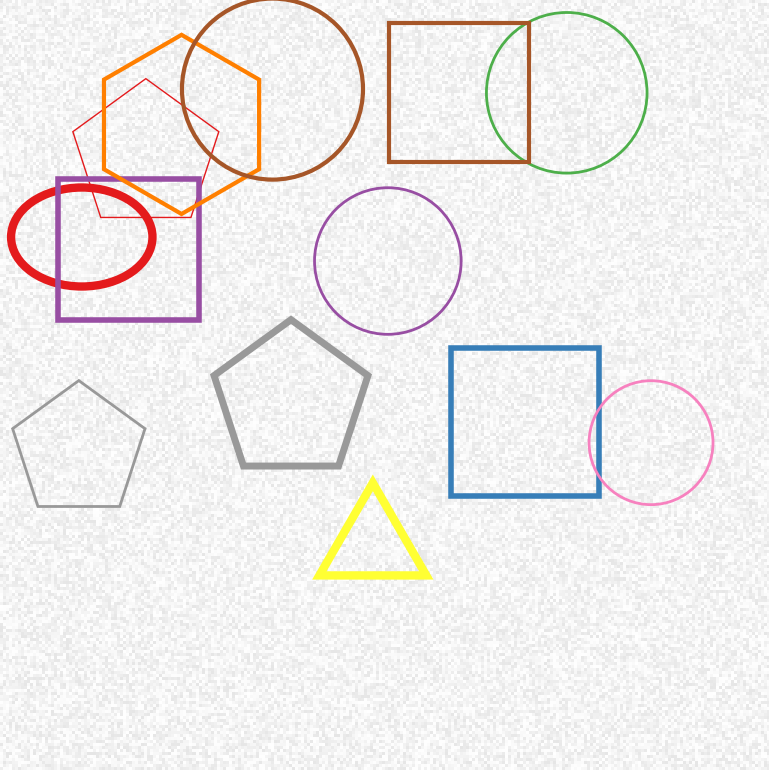[{"shape": "pentagon", "thickness": 0.5, "radius": 0.5, "center": [0.189, 0.798]}, {"shape": "oval", "thickness": 3, "radius": 0.46, "center": [0.106, 0.692]}, {"shape": "square", "thickness": 2, "radius": 0.48, "center": [0.681, 0.452]}, {"shape": "circle", "thickness": 1, "radius": 0.52, "center": [0.736, 0.879]}, {"shape": "circle", "thickness": 1, "radius": 0.48, "center": [0.504, 0.661]}, {"shape": "square", "thickness": 2, "radius": 0.46, "center": [0.166, 0.676]}, {"shape": "hexagon", "thickness": 1.5, "radius": 0.58, "center": [0.236, 0.838]}, {"shape": "triangle", "thickness": 3, "radius": 0.4, "center": [0.484, 0.293]}, {"shape": "square", "thickness": 1.5, "radius": 0.45, "center": [0.596, 0.88]}, {"shape": "circle", "thickness": 1.5, "radius": 0.59, "center": [0.354, 0.884]}, {"shape": "circle", "thickness": 1, "radius": 0.4, "center": [0.846, 0.425]}, {"shape": "pentagon", "thickness": 2.5, "radius": 0.53, "center": [0.378, 0.48]}, {"shape": "pentagon", "thickness": 1, "radius": 0.45, "center": [0.102, 0.415]}]